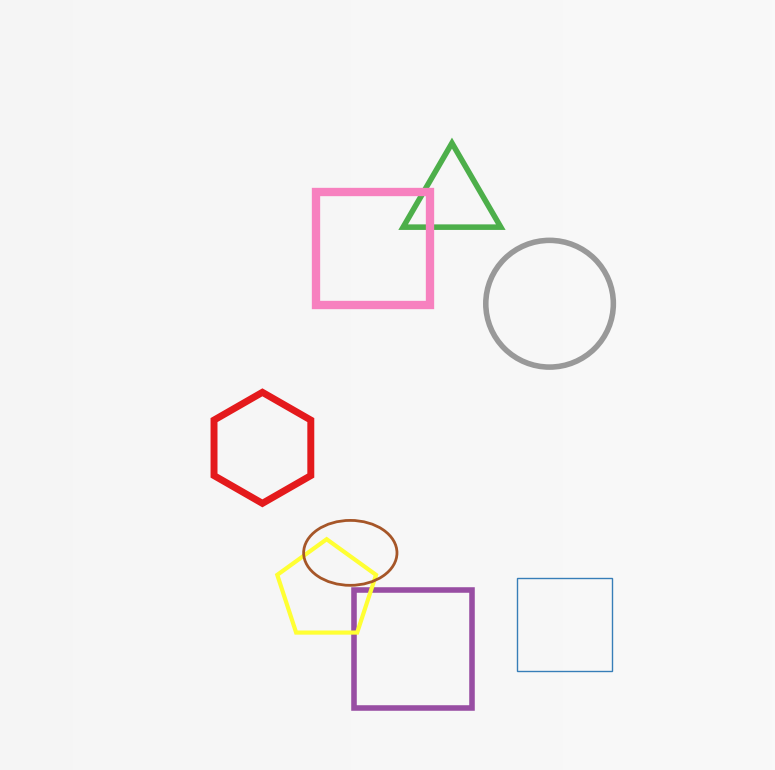[{"shape": "hexagon", "thickness": 2.5, "radius": 0.36, "center": [0.339, 0.418]}, {"shape": "square", "thickness": 0.5, "radius": 0.3, "center": [0.729, 0.189]}, {"shape": "triangle", "thickness": 2, "radius": 0.36, "center": [0.583, 0.741]}, {"shape": "square", "thickness": 2, "radius": 0.38, "center": [0.533, 0.157]}, {"shape": "pentagon", "thickness": 1.5, "radius": 0.34, "center": [0.421, 0.233]}, {"shape": "oval", "thickness": 1, "radius": 0.3, "center": [0.452, 0.282]}, {"shape": "square", "thickness": 3, "radius": 0.37, "center": [0.481, 0.678]}, {"shape": "circle", "thickness": 2, "radius": 0.41, "center": [0.709, 0.606]}]